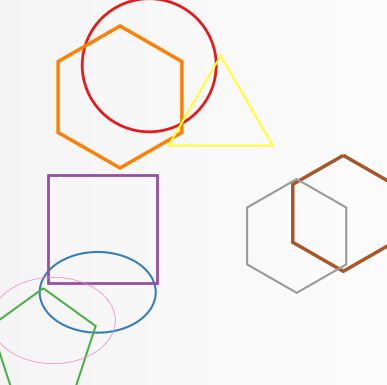[{"shape": "circle", "thickness": 2, "radius": 0.86, "center": [0.385, 0.83]}, {"shape": "oval", "thickness": 1.5, "radius": 0.75, "center": [0.252, 0.241]}, {"shape": "pentagon", "thickness": 1.5, "radius": 0.71, "center": [0.112, 0.109]}, {"shape": "square", "thickness": 2, "radius": 0.7, "center": [0.265, 0.405]}, {"shape": "hexagon", "thickness": 2.5, "radius": 0.92, "center": [0.31, 0.748]}, {"shape": "triangle", "thickness": 1.5, "radius": 0.78, "center": [0.569, 0.699]}, {"shape": "hexagon", "thickness": 2.5, "radius": 0.75, "center": [0.886, 0.446]}, {"shape": "oval", "thickness": 0.5, "radius": 0.8, "center": [0.137, 0.168]}, {"shape": "hexagon", "thickness": 1.5, "radius": 0.74, "center": [0.766, 0.387]}]